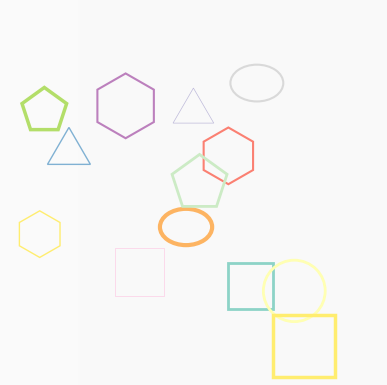[{"shape": "square", "thickness": 2, "radius": 0.29, "center": [0.646, 0.258]}, {"shape": "circle", "thickness": 2, "radius": 0.4, "center": [0.759, 0.244]}, {"shape": "triangle", "thickness": 0.5, "radius": 0.3, "center": [0.499, 0.711]}, {"shape": "hexagon", "thickness": 1.5, "radius": 0.37, "center": [0.589, 0.595]}, {"shape": "triangle", "thickness": 1, "radius": 0.32, "center": [0.178, 0.605]}, {"shape": "oval", "thickness": 3, "radius": 0.34, "center": [0.48, 0.41]}, {"shape": "pentagon", "thickness": 2.5, "radius": 0.3, "center": [0.114, 0.712]}, {"shape": "square", "thickness": 0.5, "radius": 0.31, "center": [0.36, 0.294]}, {"shape": "oval", "thickness": 1.5, "radius": 0.34, "center": [0.663, 0.784]}, {"shape": "hexagon", "thickness": 1.5, "radius": 0.42, "center": [0.324, 0.725]}, {"shape": "pentagon", "thickness": 2, "radius": 0.37, "center": [0.515, 0.524]}, {"shape": "square", "thickness": 2.5, "radius": 0.4, "center": [0.785, 0.101]}, {"shape": "hexagon", "thickness": 1, "radius": 0.3, "center": [0.102, 0.392]}]